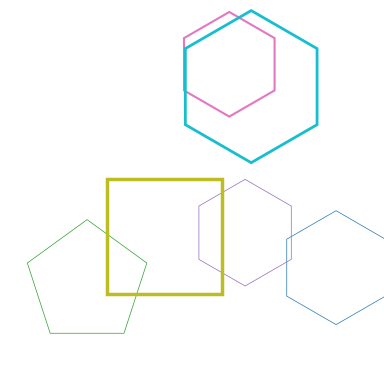[{"shape": "hexagon", "thickness": 0.5, "radius": 0.74, "center": [0.873, 0.305]}, {"shape": "pentagon", "thickness": 0.5, "radius": 0.82, "center": [0.226, 0.266]}, {"shape": "hexagon", "thickness": 0.5, "radius": 0.69, "center": [0.637, 0.396]}, {"shape": "hexagon", "thickness": 1.5, "radius": 0.68, "center": [0.596, 0.833]}, {"shape": "square", "thickness": 2.5, "radius": 0.74, "center": [0.428, 0.386]}, {"shape": "hexagon", "thickness": 2, "radius": 0.99, "center": [0.652, 0.775]}]